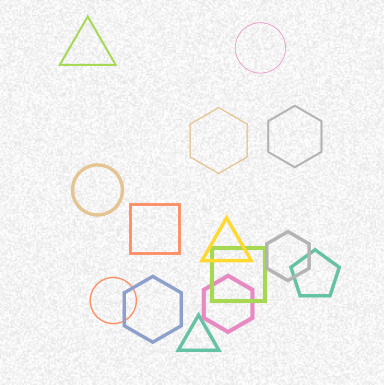[{"shape": "pentagon", "thickness": 2.5, "radius": 0.33, "center": [0.818, 0.285]}, {"shape": "triangle", "thickness": 2.5, "radius": 0.31, "center": [0.516, 0.121]}, {"shape": "circle", "thickness": 1, "radius": 0.3, "center": [0.294, 0.219]}, {"shape": "square", "thickness": 2, "radius": 0.32, "center": [0.401, 0.406]}, {"shape": "hexagon", "thickness": 2.5, "radius": 0.43, "center": [0.397, 0.197]}, {"shape": "circle", "thickness": 0.5, "radius": 0.33, "center": [0.676, 0.876]}, {"shape": "hexagon", "thickness": 3, "radius": 0.36, "center": [0.593, 0.211]}, {"shape": "square", "thickness": 3, "radius": 0.34, "center": [0.619, 0.286]}, {"shape": "triangle", "thickness": 1.5, "radius": 0.42, "center": [0.228, 0.873]}, {"shape": "triangle", "thickness": 2.5, "radius": 0.37, "center": [0.589, 0.36]}, {"shape": "circle", "thickness": 2.5, "radius": 0.32, "center": [0.253, 0.507]}, {"shape": "hexagon", "thickness": 1, "radius": 0.43, "center": [0.568, 0.635]}, {"shape": "hexagon", "thickness": 2.5, "radius": 0.32, "center": [0.748, 0.335]}, {"shape": "hexagon", "thickness": 1.5, "radius": 0.4, "center": [0.766, 0.645]}]